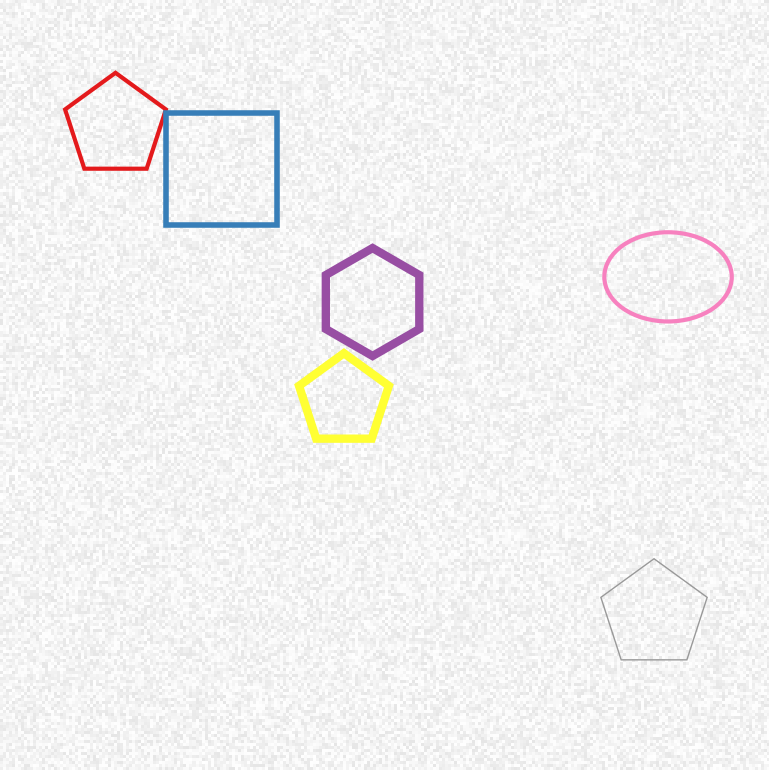[{"shape": "pentagon", "thickness": 1.5, "radius": 0.34, "center": [0.15, 0.837]}, {"shape": "square", "thickness": 2, "radius": 0.36, "center": [0.288, 0.78]}, {"shape": "hexagon", "thickness": 3, "radius": 0.35, "center": [0.484, 0.608]}, {"shape": "pentagon", "thickness": 3, "radius": 0.31, "center": [0.447, 0.48]}, {"shape": "oval", "thickness": 1.5, "radius": 0.41, "center": [0.868, 0.64]}, {"shape": "pentagon", "thickness": 0.5, "radius": 0.36, "center": [0.849, 0.202]}]